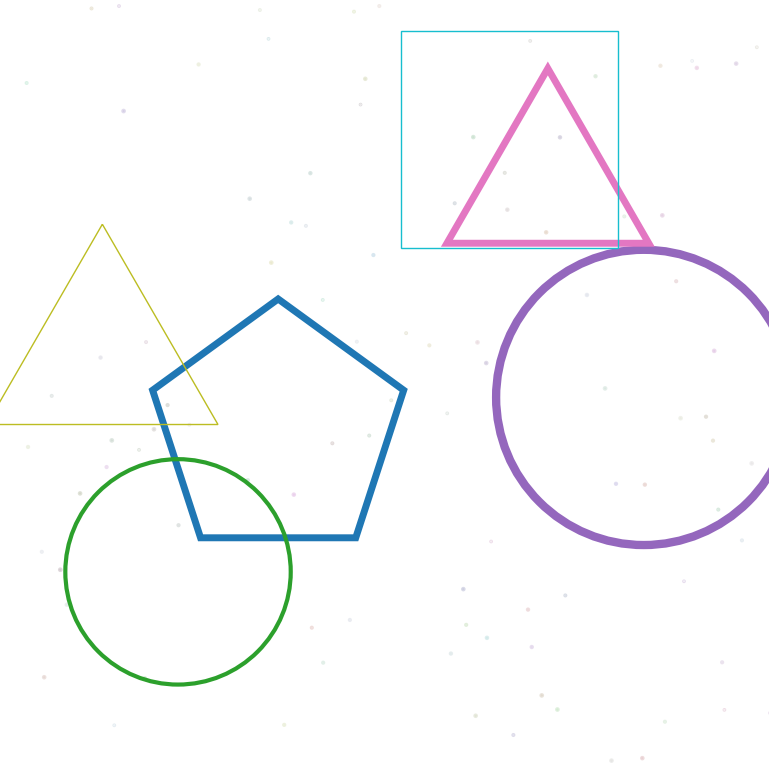[{"shape": "pentagon", "thickness": 2.5, "radius": 0.86, "center": [0.361, 0.44]}, {"shape": "circle", "thickness": 1.5, "radius": 0.73, "center": [0.231, 0.257]}, {"shape": "circle", "thickness": 3, "radius": 0.96, "center": [0.836, 0.484]}, {"shape": "triangle", "thickness": 2.5, "radius": 0.76, "center": [0.711, 0.76]}, {"shape": "triangle", "thickness": 0.5, "radius": 0.87, "center": [0.133, 0.535]}, {"shape": "square", "thickness": 0.5, "radius": 0.71, "center": [0.661, 0.819]}]